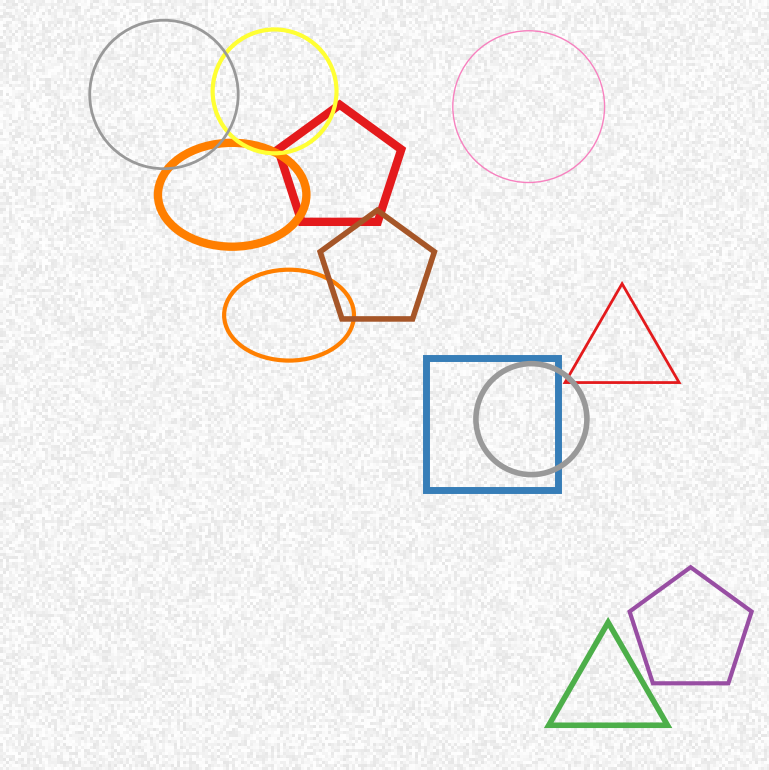[{"shape": "triangle", "thickness": 1, "radius": 0.43, "center": [0.808, 0.546]}, {"shape": "pentagon", "thickness": 3, "radius": 0.42, "center": [0.441, 0.78]}, {"shape": "square", "thickness": 2.5, "radius": 0.43, "center": [0.639, 0.45]}, {"shape": "triangle", "thickness": 2, "radius": 0.45, "center": [0.79, 0.103]}, {"shape": "pentagon", "thickness": 1.5, "radius": 0.42, "center": [0.897, 0.18]}, {"shape": "oval", "thickness": 1.5, "radius": 0.42, "center": [0.375, 0.591]}, {"shape": "oval", "thickness": 3, "radius": 0.48, "center": [0.302, 0.747]}, {"shape": "circle", "thickness": 1.5, "radius": 0.4, "center": [0.357, 0.881]}, {"shape": "pentagon", "thickness": 2, "radius": 0.39, "center": [0.49, 0.649]}, {"shape": "circle", "thickness": 0.5, "radius": 0.49, "center": [0.687, 0.862]}, {"shape": "circle", "thickness": 1, "radius": 0.48, "center": [0.213, 0.877]}, {"shape": "circle", "thickness": 2, "radius": 0.36, "center": [0.69, 0.456]}]